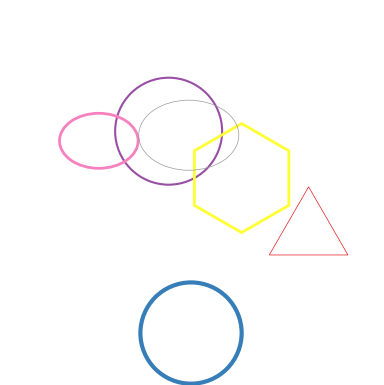[{"shape": "triangle", "thickness": 0.5, "radius": 0.59, "center": [0.802, 0.397]}, {"shape": "circle", "thickness": 3, "radius": 0.66, "center": [0.496, 0.135]}, {"shape": "circle", "thickness": 1.5, "radius": 0.69, "center": [0.438, 0.659]}, {"shape": "hexagon", "thickness": 2, "radius": 0.71, "center": [0.628, 0.537]}, {"shape": "oval", "thickness": 2, "radius": 0.51, "center": [0.257, 0.634]}, {"shape": "oval", "thickness": 0.5, "radius": 0.65, "center": [0.49, 0.649]}]